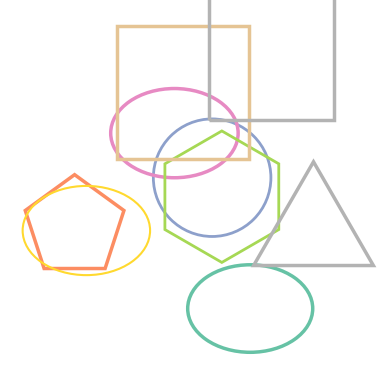[{"shape": "oval", "thickness": 2.5, "radius": 0.81, "center": [0.65, 0.199]}, {"shape": "pentagon", "thickness": 2.5, "radius": 0.67, "center": [0.194, 0.412]}, {"shape": "circle", "thickness": 2, "radius": 0.76, "center": [0.551, 0.538]}, {"shape": "oval", "thickness": 2.5, "radius": 0.83, "center": [0.453, 0.654]}, {"shape": "hexagon", "thickness": 2, "radius": 0.85, "center": [0.576, 0.489]}, {"shape": "oval", "thickness": 1.5, "radius": 0.83, "center": [0.224, 0.401]}, {"shape": "square", "thickness": 2.5, "radius": 0.86, "center": [0.475, 0.761]}, {"shape": "triangle", "thickness": 2.5, "radius": 0.9, "center": [0.814, 0.4]}, {"shape": "square", "thickness": 2.5, "radius": 0.81, "center": [0.704, 0.85]}]